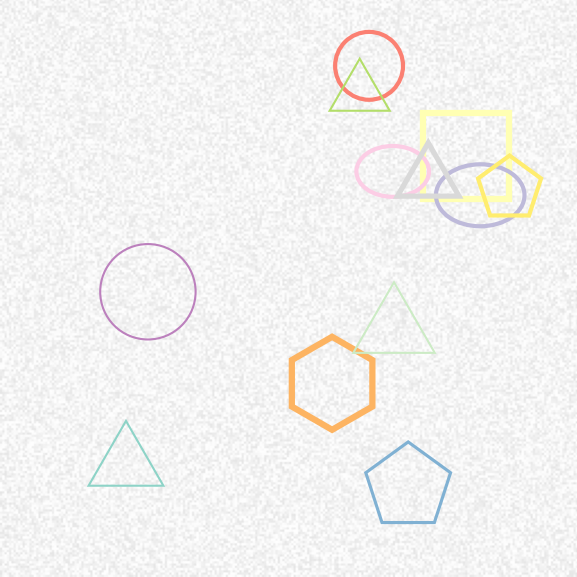[{"shape": "triangle", "thickness": 1, "radius": 0.37, "center": [0.218, 0.195]}, {"shape": "square", "thickness": 3, "radius": 0.37, "center": [0.808, 0.73]}, {"shape": "oval", "thickness": 2, "radius": 0.38, "center": [0.832, 0.661]}, {"shape": "circle", "thickness": 2, "radius": 0.29, "center": [0.639, 0.885]}, {"shape": "pentagon", "thickness": 1.5, "radius": 0.39, "center": [0.707, 0.157]}, {"shape": "hexagon", "thickness": 3, "radius": 0.4, "center": [0.575, 0.335]}, {"shape": "triangle", "thickness": 1, "radius": 0.3, "center": [0.623, 0.837]}, {"shape": "oval", "thickness": 2, "radius": 0.31, "center": [0.68, 0.702]}, {"shape": "triangle", "thickness": 2.5, "radius": 0.31, "center": [0.742, 0.69]}, {"shape": "circle", "thickness": 1, "radius": 0.41, "center": [0.256, 0.494]}, {"shape": "triangle", "thickness": 1, "radius": 0.41, "center": [0.682, 0.429]}, {"shape": "pentagon", "thickness": 2, "radius": 0.29, "center": [0.882, 0.672]}]